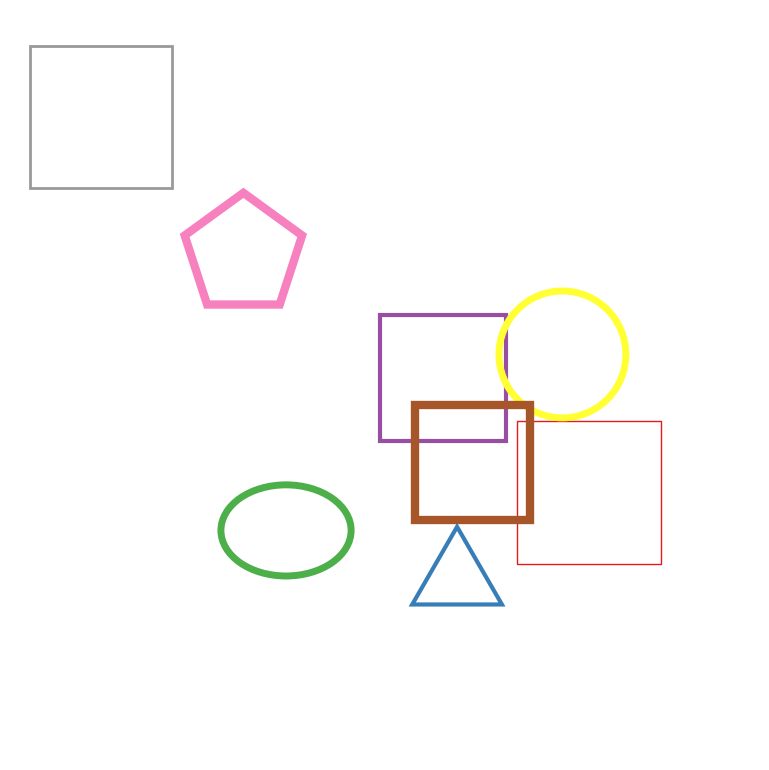[{"shape": "square", "thickness": 0.5, "radius": 0.47, "center": [0.765, 0.361]}, {"shape": "triangle", "thickness": 1.5, "radius": 0.34, "center": [0.594, 0.249]}, {"shape": "oval", "thickness": 2.5, "radius": 0.42, "center": [0.371, 0.311]}, {"shape": "square", "thickness": 1.5, "radius": 0.41, "center": [0.575, 0.509]}, {"shape": "circle", "thickness": 2.5, "radius": 0.41, "center": [0.73, 0.54]}, {"shape": "square", "thickness": 3, "radius": 0.37, "center": [0.614, 0.399]}, {"shape": "pentagon", "thickness": 3, "radius": 0.4, "center": [0.316, 0.669]}, {"shape": "square", "thickness": 1, "radius": 0.46, "center": [0.131, 0.848]}]